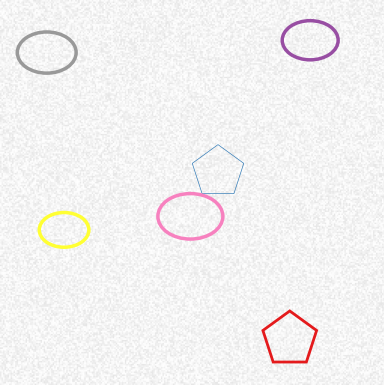[{"shape": "pentagon", "thickness": 2, "radius": 0.37, "center": [0.753, 0.119]}, {"shape": "pentagon", "thickness": 0.5, "radius": 0.35, "center": [0.566, 0.554]}, {"shape": "oval", "thickness": 2.5, "radius": 0.36, "center": [0.806, 0.895]}, {"shape": "oval", "thickness": 2.5, "radius": 0.32, "center": [0.166, 0.403]}, {"shape": "oval", "thickness": 2.5, "radius": 0.42, "center": [0.494, 0.438]}, {"shape": "oval", "thickness": 2.5, "radius": 0.38, "center": [0.121, 0.863]}]